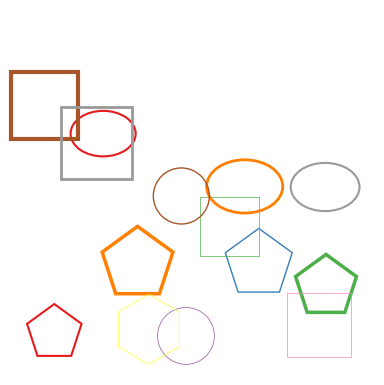[{"shape": "oval", "thickness": 1.5, "radius": 0.42, "center": [0.268, 0.653]}, {"shape": "pentagon", "thickness": 1.5, "radius": 0.37, "center": [0.141, 0.136]}, {"shape": "pentagon", "thickness": 1, "radius": 0.46, "center": [0.672, 0.315]}, {"shape": "square", "thickness": 0.5, "radius": 0.38, "center": [0.596, 0.413]}, {"shape": "pentagon", "thickness": 2.5, "radius": 0.42, "center": [0.847, 0.256]}, {"shape": "circle", "thickness": 0.5, "radius": 0.37, "center": [0.483, 0.127]}, {"shape": "pentagon", "thickness": 2.5, "radius": 0.48, "center": [0.357, 0.315]}, {"shape": "oval", "thickness": 2, "radius": 0.49, "center": [0.636, 0.516]}, {"shape": "hexagon", "thickness": 0.5, "radius": 0.46, "center": [0.387, 0.145]}, {"shape": "square", "thickness": 3, "radius": 0.43, "center": [0.116, 0.726]}, {"shape": "circle", "thickness": 1, "radius": 0.36, "center": [0.471, 0.491]}, {"shape": "square", "thickness": 0.5, "radius": 0.41, "center": [0.829, 0.155]}, {"shape": "square", "thickness": 2, "radius": 0.47, "center": [0.251, 0.63]}, {"shape": "oval", "thickness": 1.5, "radius": 0.45, "center": [0.844, 0.514]}]